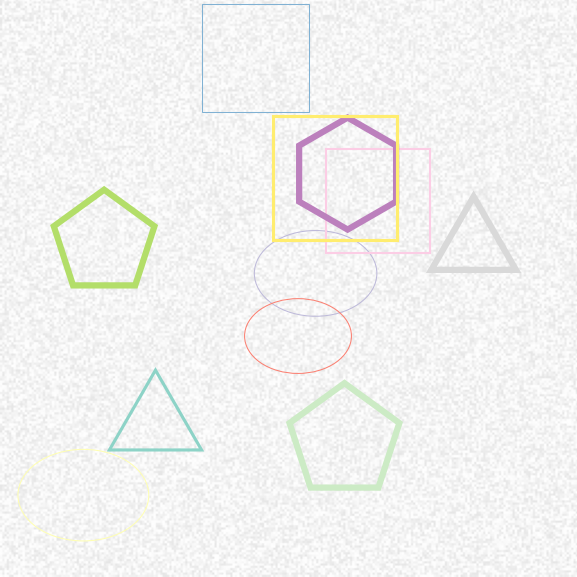[{"shape": "triangle", "thickness": 1.5, "radius": 0.46, "center": [0.269, 0.266]}, {"shape": "oval", "thickness": 0.5, "radius": 0.57, "center": [0.144, 0.142]}, {"shape": "oval", "thickness": 0.5, "radius": 0.53, "center": [0.546, 0.526]}, {"shape": "oval", "thickness": 0.5, "radius": 0.46, "center": [0.516, 0.417]}, {"shape": "square", "thickness": 0.5, "radius": 0.47, "center": [0.442, 0.898]}, {"shape": "pentagon", "thickness": 3, "radius": 0.46, "center": [0.18, 0.579]}, {"shape": "square", "thickness": 1, "radius": 0.45, "center": [0.655, 0.651]}, {"shape": "triangle", "thickness": 3, "radius": 0.42, "center": [0.82, 0.574]}, {"shape": "hexagon", "thickness": 3, "radius": 0.48, "center": [0.602, 0.699]}, {"shape": "pentagon", "thickness": 3, "radius": 0.5, "center": [0.596, 0.236]}, {"shape": "square", "thickness": 1.5, "radius": 0.54, "center": [0.58, 0.691]}]